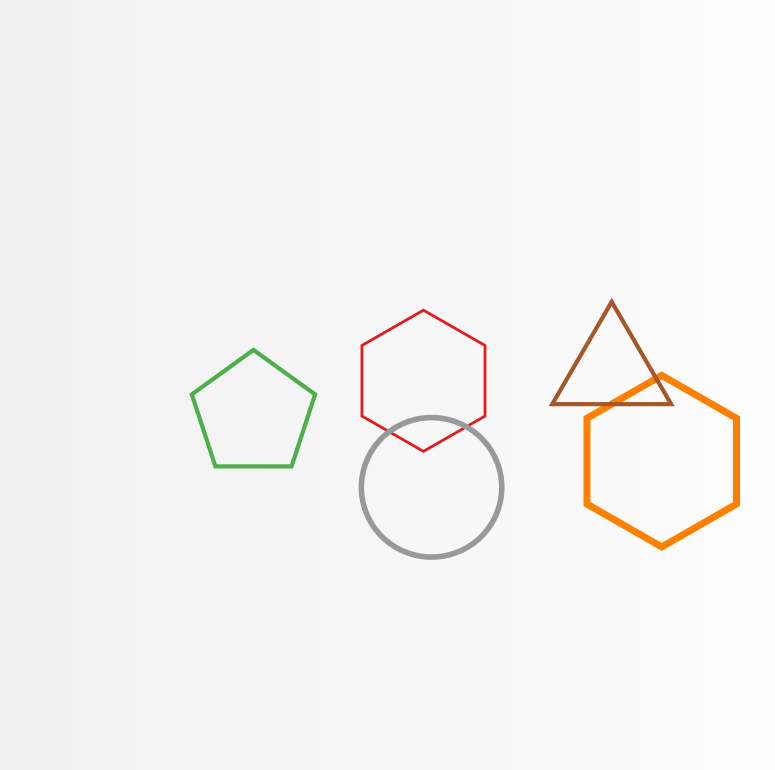[{"shape": "hexagon", "thickness": 1, "radius": 0.46, "center": [0.546, 0.505]}, {"shape": "pentagon", "thickness": 1.5, "radius": 0.42, "center": [0.327, 0.462]}, {"shape": "hexagon", "thickness": 2.5, "radius": 0.56, "center": [0.854, 0.401]}, {"shape": "triangle", "thickness": 1.5, "radius": 0.44, "center": [0.789, 0.519]}, {"shape": "circle", "thickness": 2, "radius": 0.45, "center": [0.557, 0.367]}]